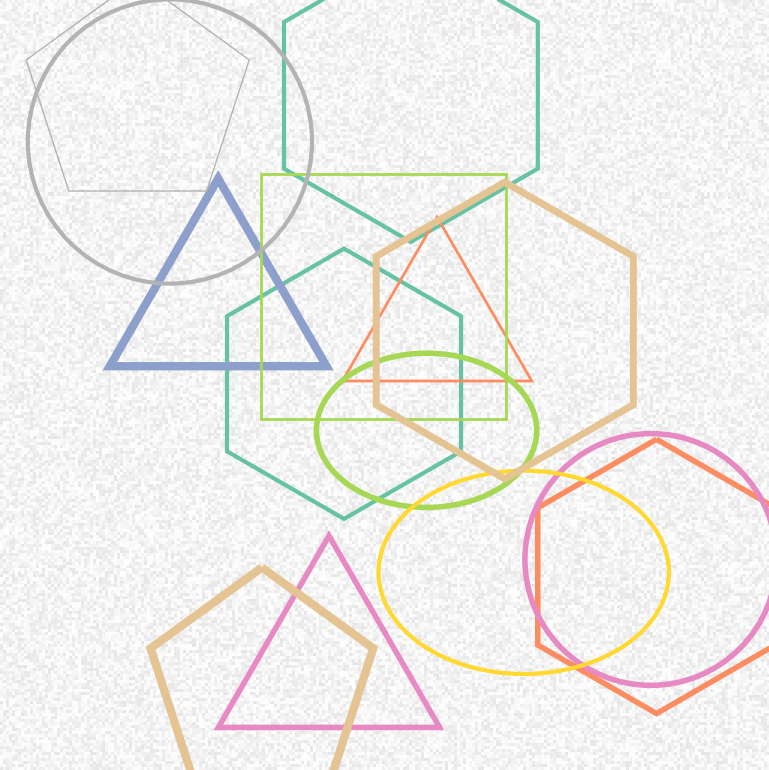[{"shape": "hexagon", "thickness": 1.5, "radius": 0.95, "center": [0.534, 0.876]}, {"shape": "hexagon", "thickness": 1.5, "radius": 0.88, "center": [0.447, 0.502]}, {"shape": "triangle", "thickness": 1, "radius": 0.71, "center": [0.568, 0.576]}, {"shape": "hexagon", "thickness": 2, "radius": 0.89, "center": [0.853, 0.251]}, {"shape": "triangle", "thickness": 3, "radius": 0.81, "center": [0.283, 0.606]}, {"shape": "triangle", "thickness": 2, "radius": 0.83, "center": [0.427, 0.138]}, {"shape": "circle", "thickness": 2, "radius": 0.82, "center": [0.845, 0.273]}, {"shape": "square", "thickness": 1, "radius": 0.8, "center": [0.498, 0.615]}, {"shape": "oval", "thickness": 2, "radius": 0.72, "center": [0.554, 0.441]}, {"shape": "oval", "thickness": 1.5, "radius": 0.94, "center": [0.68, 0.257]}, {"shape": "hexagon", "thickness": 2.5, "radius": 0.96, "center": [0.656, 0.571]}, {"shape": "pentagon", "thickness": 3, "radius": 0.76, "center": [0.34, 0.111]}, {"shape": "pentagon", "thickness": 0.5, "radius": 0.76, "center": [0.179, 0.875]}, {"shape": "circle", "thickness": 1.5, "radius": 0.92, "center": [0.221, 0.816]}]